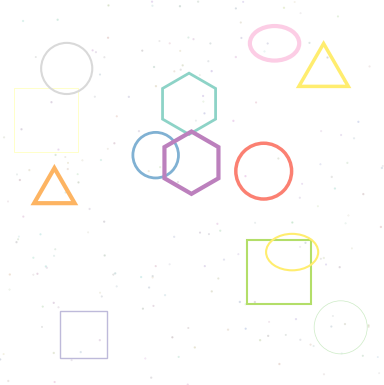[{"shape": "hexagon", "thickness": 2, "radius": 0.4, "center": [0.491, 0.73]}, {"shape": "square", "thickness": 0.5, "radius": 0.42, "center": [0.12, 0.689]}, {"shape": "square", "thickness": 1, "radius": 0.31, "center": [0.216, 0.13]}, {"shape": "circle", "thickness": 2.5, "radius": 0.36, "center": [0.685, 0.556]}, {"shape": "circle", "thickness": 2, "radius": 0.3, "center": [0.404, 0.597]}, {"shape": "triangle", "thickness": 3, "radius": 0.3, "center": [0.141, 0.503]}, {"shape": "square", "thickness": 1.5, "radius": 0.41, "center": [0.724, 0.294]}, {"shape": "oval", "thickness": 3, "radius": 0.32, "center": [0.713, 0.888]}, {"shape": "circle", "thickness": 1.5, "radius": 0.33, "center": [0.173, 0.822]}, {"shape": "hexagon", "thickness": 3, "radius": 0.4, "center": [0.497, 0.577]}, {"shape": "circle", "thickness": 0.5, "radius": 0.34, "center": [0.885, 0.15]}, {"shape": "triangle", "thickness": 2.5, "radius": 0.37, "center": [0.841, 0.813]}, {"shape": "oval", "thickness": 1.5, "radius": 0.34, "center": [0.759, 0.345]}]